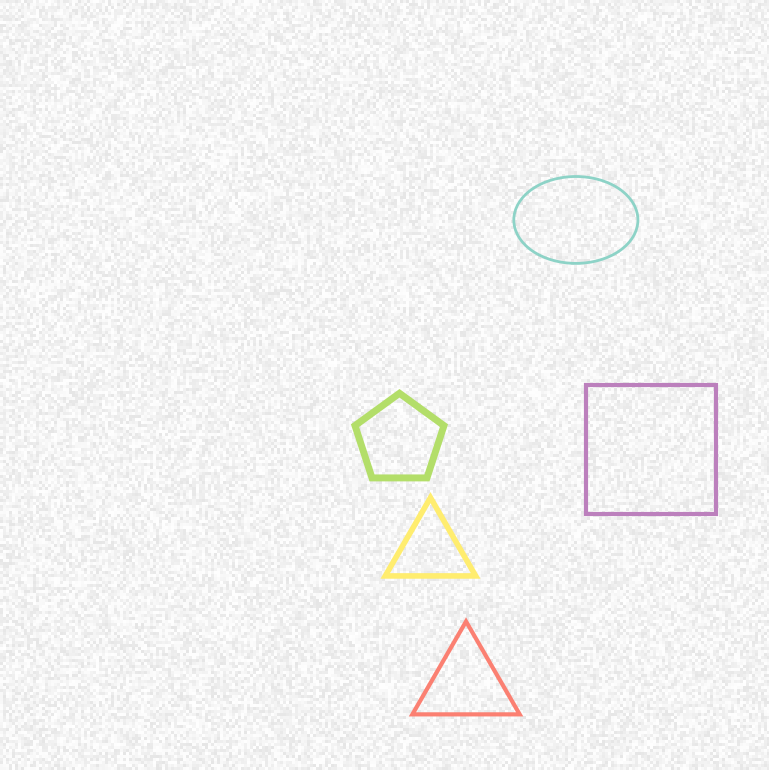[{"shape": "oval", "thickness": 1, "radius": 0.4, "center": [0.748, 0.714]}, {"shape": "triangle", "thickness": 1.5, "radius": 0.4, "center": [0.605, 0.112]}, {"shape": "pentagon", "thickness": 2.5, "radius": 0.3, "center": [0.519, 0.428]}, {"shape": "square", "thickness": 1.5, "radius": 0.42, "center": [0.846, 0.416]}, {"shape": "triangle", "thickness": 2, "radius": 0.34, "center": [0.559, 0.286]}]